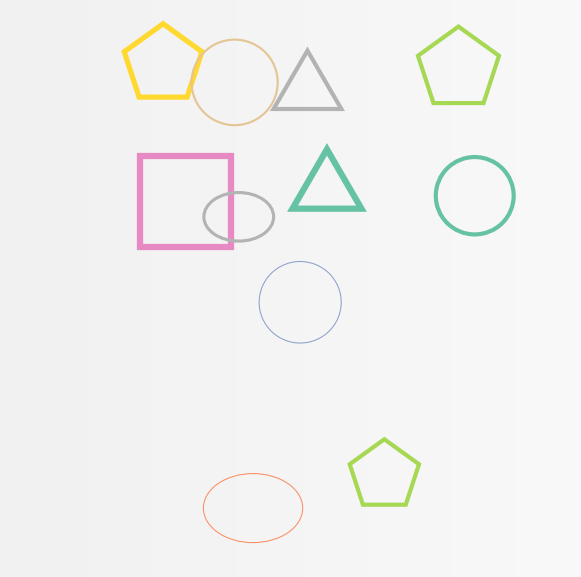[{"shape": "circle", "thickness": 2, "radius": 0.33, "center": [0.817, 0.66]}, {"shape": "triangle", "thickness": 3, "radius": 0.34, "center": [0.563, 0.672]}, {"shape": "oval", "thickness": 0.5, "radius": 0.43, "center": [0.435, 0.119]}, {"shape": "circle", "thickness": 0.5, "radius": 0.35, "center": [0.516, 0.476]}, {"shape": "square", "thickness": 3, "radius": 0.39, "center": [0.319, 0.65]}, {"shape": "pentagon", "thickness": 2, "radius": 0.37, "center": [0.789, 0.88]}, {"shape": "pentagon", "thickness": 2, "radius": 0.31, "center": [0.661, 0.176]}, {"shape": "pentagon", "thickness": 2.5, "radius": 0.35, "center": [0.281, 0.888]}, {"shape": "circle", "thickness": 1, "radius": 0.37, "center": [0.404, 0.856]}, {"shape": "triangle", "thickness": 2, "radius": 0.34, "center": [0.529, 0.844]}, {"shape": "oval", "thickness": 1.5, "radius": 0.3, "center": [0.411, 0.624]}]